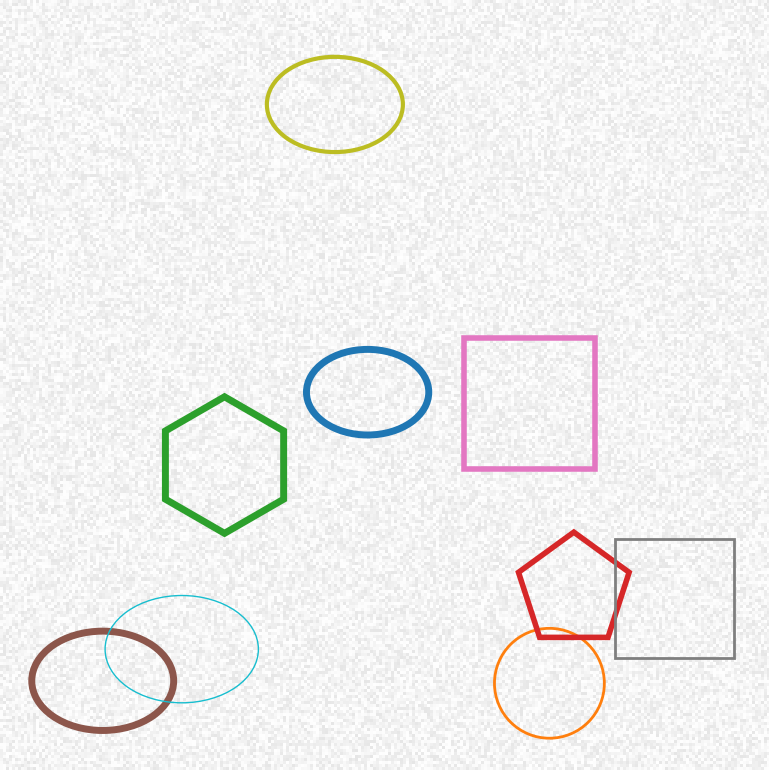[{"shape": "oval", "thickness": 2.5, "radius": 0.4, "center": [0.477, 0.491]}, {"shape": "circle", "thickness": 1, "radius": 0.36, "center": [0.714, 0.113]}, {"shape": "hexagon", "thickness": 2.5, "radius": 0.44, "center": [0.292, 0.396]}, {"shape": "pentagon", "thickness": 2, "radius": 0.38, "center": [0.745, 0.233]}, {"shape": "oval", "thickness": 2.5, "radius": 0.46, "center": [0.133, 0.116]}, {"shape": "square", "thickness": 2, "radius": 0.42, "center": [0.687, 0.476]}, {"shape": "square", "thickness": 1, "radius": 0.39, "center": [0.876, 0.223]}, {"shape": "oval", "thickness": 1.5, "radius": 0.44, "center": [0.435, 0.864]}, {"shape": "oval", "thickness": 0.5, "radius": 0.5, "center": [0.236, 0.157]}]